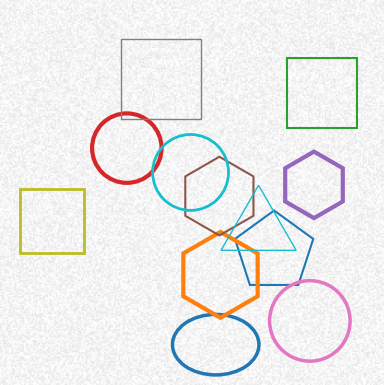[{"shape": "oval", "thickness": 2.5, "radius": 0.56, "center": [0.56, 0.105]}, {"shape": "pentagon", "thickness": 1.5, "radius": 0.53, "center": [0.712, 0.346]}, {"shape": "hexagon", "thickness": 3, "radius": 0.56, "center": [0.573, 0.286]}, {"shape": "square", "thickness": 1.5, "radius": 0.45, "center": [0.836, 0.759]}, {"shape": "circle", "thickness": 3, "radius": 0.45, "center": [0.329, 0.615]}, {"shape": "hexagon", "thickness": 3, "radius": 0.43, "center": [0.816, 0.52]}, {"shape": "hexagon", "thickness": 1.5, "radius": 0.51, "center": [0.57, 0.491]}, {"shape": "circle", "thickness": 2.5, "radius": 0.52, "center": [0.805, 0.166]}, {"shape": "square", "thickness": 1, "radius": 0.52, "center": [0.418, 0.794]}, {"shape": "square", "thickness": 2, "radius": 0.41, "center": [0.135, 0.427]}, {"shape": "circle", "thickness": 2, "radius": 0.49, "center": [0.495, 0.552]}, {"shape": "triangle", "thickness": 1, "radius": 0.56, "center": [0.672, 0.406]}]